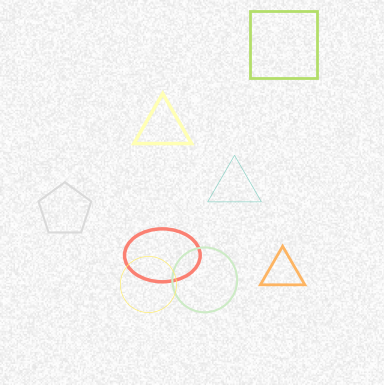[{"shape": "triangle", "thickness": 0.5, "radius": 0.4, "center": [0.609, 0.516]}, {"shape": "triangle", "thickness": 2.5, "radius": 0.43, "center": [0.423, 0.67]}, {"shape": "oval", "thickness": 2.5, "radius": 0.49, "center": [0.422, 0.337]}, {"shape": "triangle", "thickness": 2, "radius": 0.33, "center": [0.734, 0.294]}, {"shape": "square", "thickness": 2, "radius": 0.44, "center": [0.736, 0.883]}, {"shape": "pentagon", "thickness": 1.5, "radius": 0.36, "center": [0.168, 0.455]}, {"shape": "circle", "thickness": 1.5, "radius": 0.42, "center": [0.532, 0.273]}, {"shape": "circle", "thickness": 0.5, "radius": 0.37, "center": [0.386, 0.261]}]